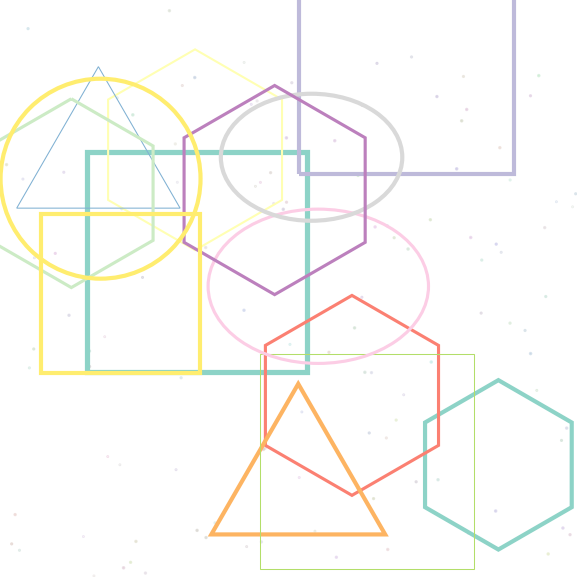[{"shape": "hexagon", "thickness": 2, "radius": 0.73, "center": [0.863, 0.194]}, {"shape": "square", "thickness": 2.5, "radius": 0.95, "center": [0.342, 0.545]}, {"shape": "hexagon", "thickness": 1, "radius": 0.87, "center": [0.338, 0.74]}, {"shape": "square", "thickness": 2, "radius": 0.93, "center": [0.703, 0.885]}, {"shape": "hexagon", "thickness": 1.5, "radius": 0.87, "center": [0.609, 0.314]}, {"shape": "triangle", "thickness": 0.5, "radius": 0.82, "center": [0.17, 0.72]}, {"shape": "triangle", "thickness": 2, "radius": 0.87, "center": [0.516, 0.161]}, {"shape": "square", "thickness": 0.5, "radius": 0.93, "center": [0.635, 0.2]}, {"shape": "oval", "thickness": 1.5, "radius": 0.95, "center": [0.551, 0.503]}, {"shape": "oval", "thickness": 2, "radius": 0.79, "center": [0.54, 0.727]}, {"shape": "hexagon", "thickness": 1.5, "radius": 0.91, "center": [0.476, 0.67]}, {"shape": "hexagon", "thickness": 1.5, "radius": 0.82, "center": [0.123, 0.665]}, {"shape": "circle", "thickness": 2, "radius": 0.87, "center": [0.174, 0.69]}, {"shape": "square", "thickness": 2, "radius": 0.69, "center": [0.209, 0.491]}]